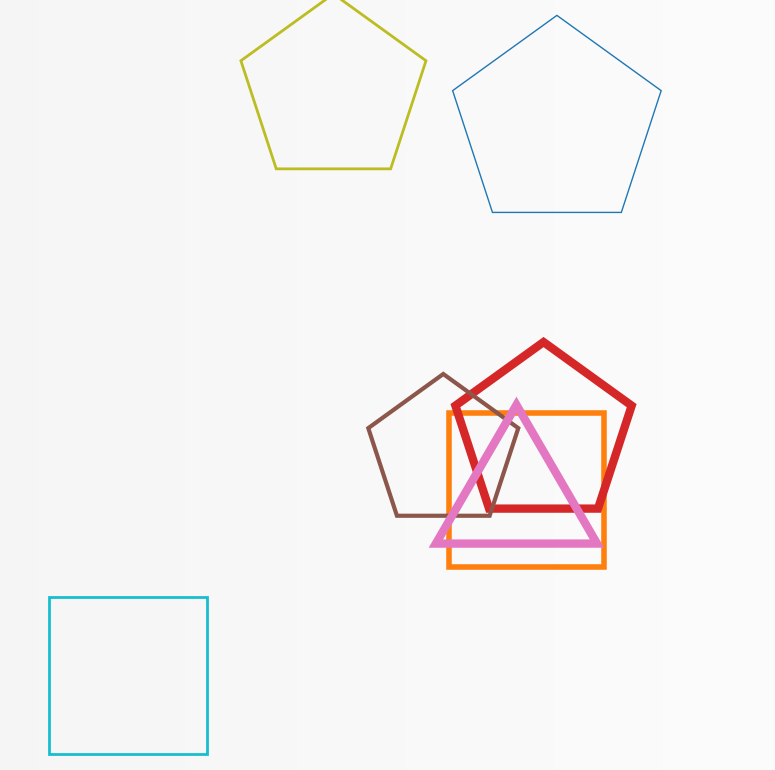[{"shape": "pentagon", "thickness": 0.5, "radius": 0.71, "center": [0.719, 0.839]}, {"shape": "square", "thickness": 2, "radius": 0.5, "center": [0.679, 0.364]}, {"shape": "pentagon", "thickness": 3, "radius": 0.6, "center": [0.701, 0.436]}, {"shape": "pentagon", "thickness": 1.5, "radius": 0.51, "center": [0.572, 0.413]}, {"shape": "triangle", "thickness": 3, "radius": 0.6, "center": [0.666, 0.354]}, {"shape": "pentagon", "thickness": 1, "radius": 0.63, "center": [0.43, 0.882]}, {"shape": "square", "thickness": 1, "radius": 0.51, "center": [0.165, 0.122]}]